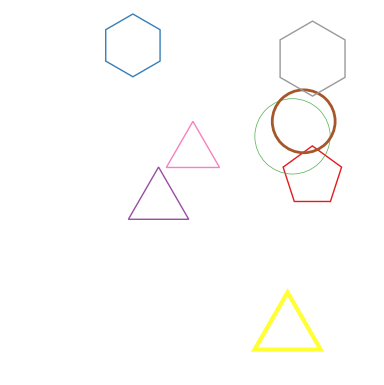[{"shape": "pentagon", "thickness": 1, "radius": 0.4, "center": [0.811, 0.541]}, {"shape": "hexagon", "thickness": 1, "radius": 0.41, "center": [0.345, 0.882]}, {"shape": "circle", "thickness": 0.5, "radius": 0.49, "center": [0.76, 0.646]}, {"shape": "triangle", "thickness": 1, "radius": 0.45, "center": [0.412, 0.476]}, {"shape": "triangle", "thickness": 3, "radius": 0.5, "center": [0.747, 0.141]}, {"shape": "circle", "thickness": 2, "radius": 0.41, "center": [0.789, 0.685]}, {"shape": "triangle", "thickness": 1, "radius": 0.4, "center": [0.501, 0.605]}, {"shape": "hexagon", "thickness": 1, "radius": 0.49, "center": [0.812, 0.848]}]